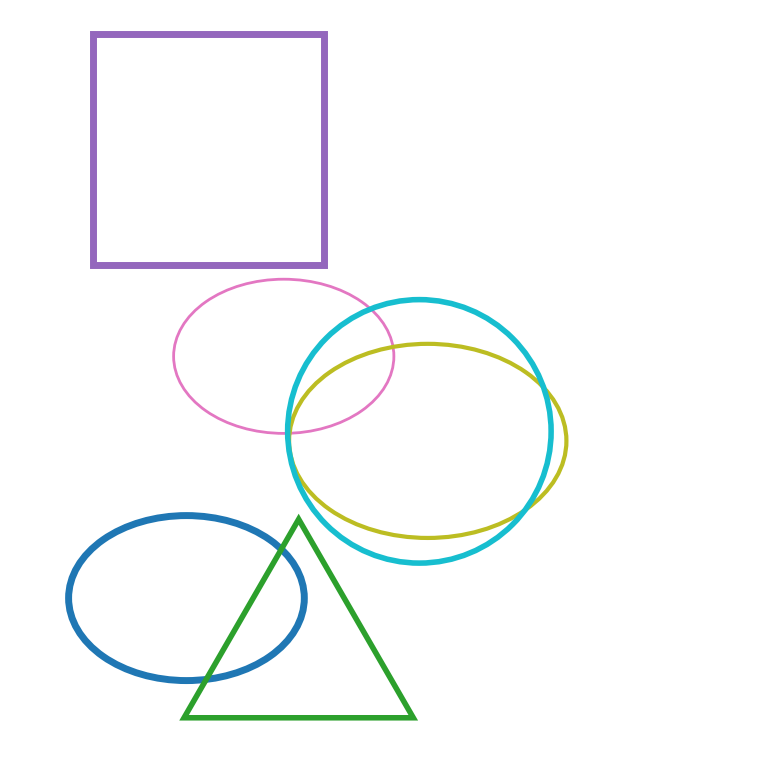[{"shape": "oval", "thickness": 2.5, "radius": 0.77, "center": [0.242, 0.223]}, {"shape": "triangle", "thickness": 2, "radius": 0.86, "center": [0.388, 0.154]}, {"shape": "square", "thickness": 2.5, "radius": 0.75, "center": [0.271, 0.806]}, {"shape": "oval", "thickness": 1, "radius": 0.72, "center": [0.368, 0.537]}, {"shape": "oval", "thickness": 1.5, "radius": 0.9, "center": [0.556, 0.427]}, {"shape": "circle", "thickness": 2, "radius": 0.86, "center": [0.545, 0.44]}]